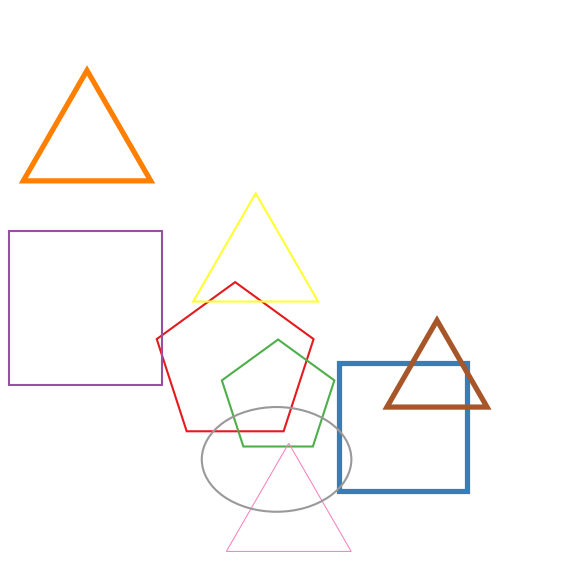[{"shape": "pentagon", "thickness": 1, "radius": 0.71, "center": [0.407, 0.368]}, {"shape": "square", "thickness": 2.5, "radius": 0.56, "center": [0.698, 0.26]}, {"shape": "pentagon", "thickness": 1, "radius": 0.51, "center": [0.482, 0.309]}, {"shape": "square", "thickness": 1, "radius": 0.66, "center": [0.148, 0.466]}, {"shape": "triangle", "thickness": 2.5, "radius": 0.64, "center": [0.151, 0.75]}, {"shape": "triangle", "thickness": 1, "radius": 0.62, "center": [0.443, 0.539]}, {"shape": "triangle", "thickness": 2.5, "radius": 0.5, "center": [0.757, 0.344]}, {"shape": "triangle", "thickness": 0.5, "radius": 0.62, "center": [0.5, 0.107]}, {"shape": "oval", "thickness": 1, "radius": 0.65, "center": [0.479, 0.204]}]